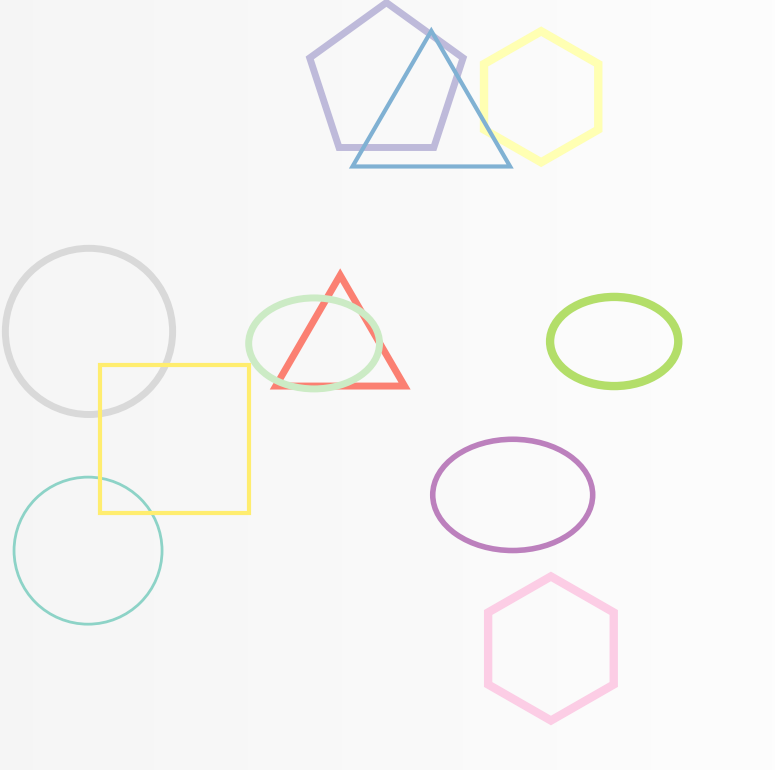[{"shape": "circle", "thickness": 1, "radius": 0.48, "center": [0.114, 0.285]}, {"shape": "hexagon", "thickness": 3, "radius": 0.43, "center": [0.698, 0.874]}, {"shape": "pentagon", "thickness": 2.5, "radius": 0.52, "center": [0.499, 0.893]}, {"shape": "triangle", "thickness": 2.5, "radius": 0.48, "center": [0.439, 0.547]}, {"shape": "triangle", "thickness": 1.5, "radius": 0.59, "center": [0.557, 0.842]}, {"shape": "oval", "thickness": 3, "radius": 0.41, "center": [0.792, 0.556]}, {"shape": "hexagon", "thickness": 3, "radius": 0.47, "center": [0.711, 0.158]}, {"shape": "circle", "thickness": 2.5, "radius": 0.54, "center": [0.115, 0.57]}, {"shape": "oval", "thickness": 2, "radius": 0.52, "center": [0.662, 0.357]}, {"shape": "oval", "thickness": 2.5, "radius": 0.42, "center": [0.405, 0.554]}, {"shape": "square", "thickness": 1.5, "radius": 0.48, "center": [0.225, 0.43]}]